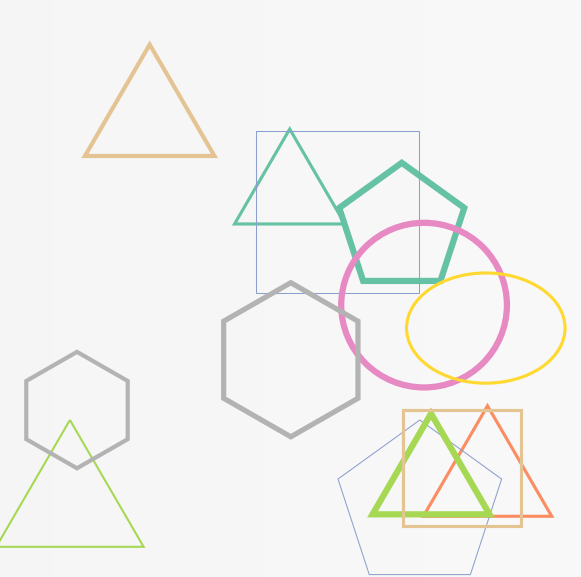[{"shape": "triangle", "thickness": 1.5, "radius": 0.55, "center": [0.498, 0.666]}, {"shape": "pentagon", "thickness": 3, "radius": 0.57, "center": [0.691, 0.604]}, {"shape": "triangle", "thickness": 1.5, "radius": 0.64, "center": [0.839, 0.169]}, {"shape": "pentagon", "thickness": 0.5, "radius": 0.74, "center": [0.722, 0.124]}, {"shape": "square", "thickness": 0.5, "radius": 0.7, "center": [0.581, 0.632]}, {"shape": "circle", "thickness": 3, "radius": 0.71, "center": [0.73, 0.471]}, {"shape": "triangle", "thickness": 3, "radius": 0.58, "center": [0.742, 0.167]}, {"shape": "triangle", "thickness": 1, "radius": 0.73, "center": [0.12, 0.125]}, {"shape": "oval", "thickness": 1.5, "radius": 0.68, "center": [0.836, 0.431]}, {"shape": "triangle", "thickness": 2, "radius": 0.64, "center": [0.258, 0.793]}, {"shape": "square", "thickness": 1.5, "radius": 0.5, "center": [0.795, 0.189]}, {"shape": "hexagon", "thickness": 2, "radius": 0.5, "center": [0.132, 0.289]}, {"shape": "hexagon", "thickness": 2.5, "radius": 0.67, "center": [0.5, 0.376]}]